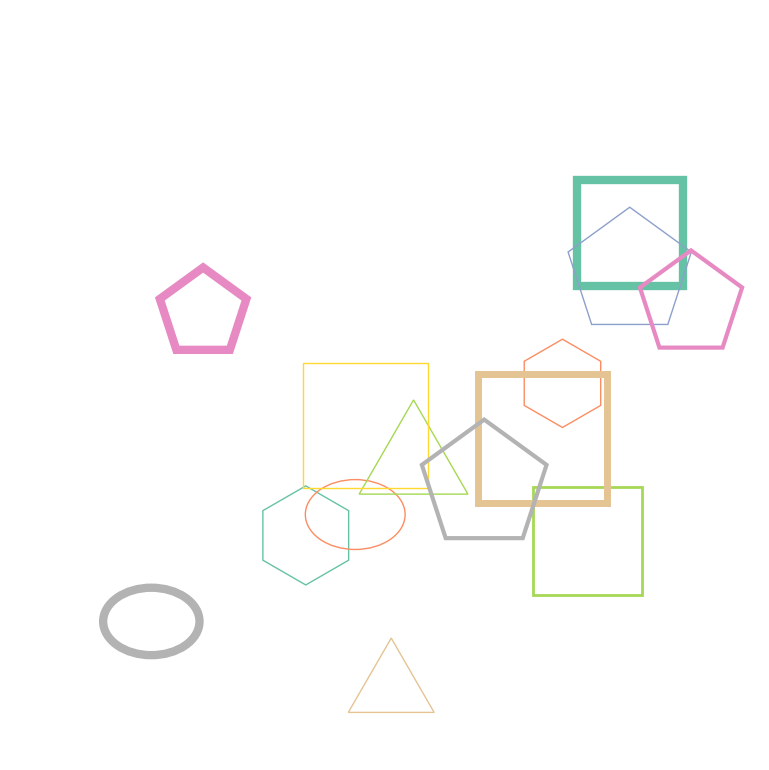[{"shape": "hexagon", "thickness": 0.5, "radius": 0.32, "center": [0.397, 0.305]}, {"shape": "square", "thickness": 3, "radius": 0.34, "center": [0.818, 0.697]}, {"shape": "hexagon", "thickness": 0.5, "radius": 0.29, "center": [0.73, 0.502]}, {"shape": "oval", "thickness": 0.5, "radius": 0.32, "center": [0.461, 0.332]}, {"shape": "pentagon", "thickness": 0.5, "radius": 0.42, "center": [0.818, 0.647]}, {"shape": "pentagon", "thickness": 3, "radius": 0.3, "center": [0.264, 0.593]}, {"shape": "pentagon", "thickness": 1.5, "radius": 0.35, "center": [0.897, 0.605]}, {"shape": "triangle", "thickness": 0.5, "radius": 0.41, "center": [0.537, 0.399]}, {"shape": "square", "thickness": 1, "radius": 0.35, "center": [0.763, 0.298]}, {"shape": "square", "thickness": 0.5, "radius": 0.41, "center": [0.474, 0.448]}, {"shape": "triangle", "thickness": 0.5, "radius": 0.32, "center": [0.508, 0.107]}, {"shape": "square", "thickness": 2.5, "radius": 0.42, "center": [0.705, 0.43]}, {"shape": "oval", "thickness": 3, "radius": 0.31, "center": [0.197, 0.193]}, {"shape": "pentagon", "thickness": 1.5, "radius": 0.43, "center": [0.629, 0.37]}]